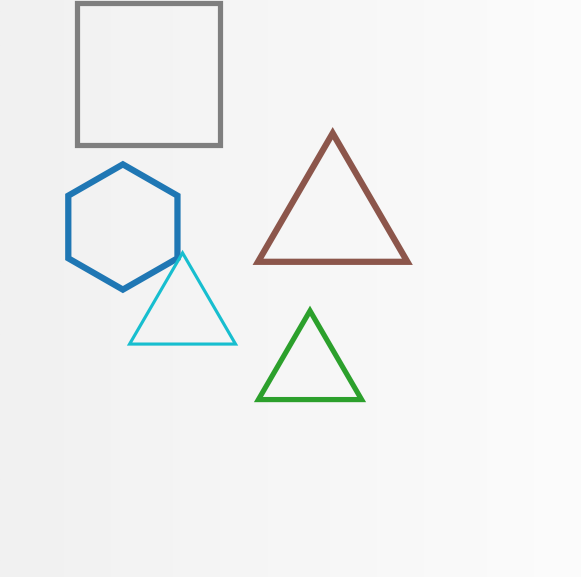[{"shape": "hexagon", "thickness": 3, "radius": 0.54, "center": [0.211, 0.606]}, {"shape": "triangle", "thickness": 2.5, "radius": 0.51, "center": [0.533, 0.358]}, {"shape": "triangle", "thickness": 3, "radius": 0.74, "center": [0.572, 0.62]}, {"shape": "square", "thickness": 2.5, "radius": 0.61, "center": [0.255, 0.871]}, {"shape": "triangle", "thickness": 1.5, "radius": 0.53, "center": [0.314, 0.456]}]